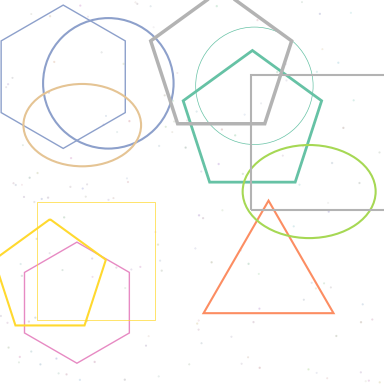[{"shape": "circle", "thickness": 0.5, "radius": 0.76, "center": [0.661, 0.777]}, {"shape": "pentagon", "thickness": 2, "radius": 0.95, "center": [0.656, 0.68]}, {"shape": "triangle", "thickness": 1.5, "radius": 0.97, "center": [0.697, 0.284]}, {"shape": "hexagon", "thickness": 1, "radius": 0.93, "center": [0.164, 0.801]}, {"shape": "circle", "thickness": 1.5, "radius": 0.85, "center": [0.281, 0.784]}, {"shape": "hexagon", "thickness": 1, "radius": 0.79, "center": [0.2, 0.214]}, {"shape": "oval", "thickness": 1.5, "radius": 0.86, "center": [0.803, 0.502]}, {"shape": "pentagon", "thickness": 1.5, "radius": 0.76, "center": [0.13, 0.278]}, {"shape": "square", "thickness": 0.5, "radius": 0.77, "center": [0.249, 0.322]}, {"shape": "oval", "thickness": 1.5, "radius": 0.76, "center": [0.214, 0.675]}, {"shape": "square", "thickness": 1.5, "radius": 0.88, "center": [0.829, 0.63]}, {"shape": "pentagon", "thickness": 2.5, "radius": 0.96, "center": [0.575, 0.834]}]